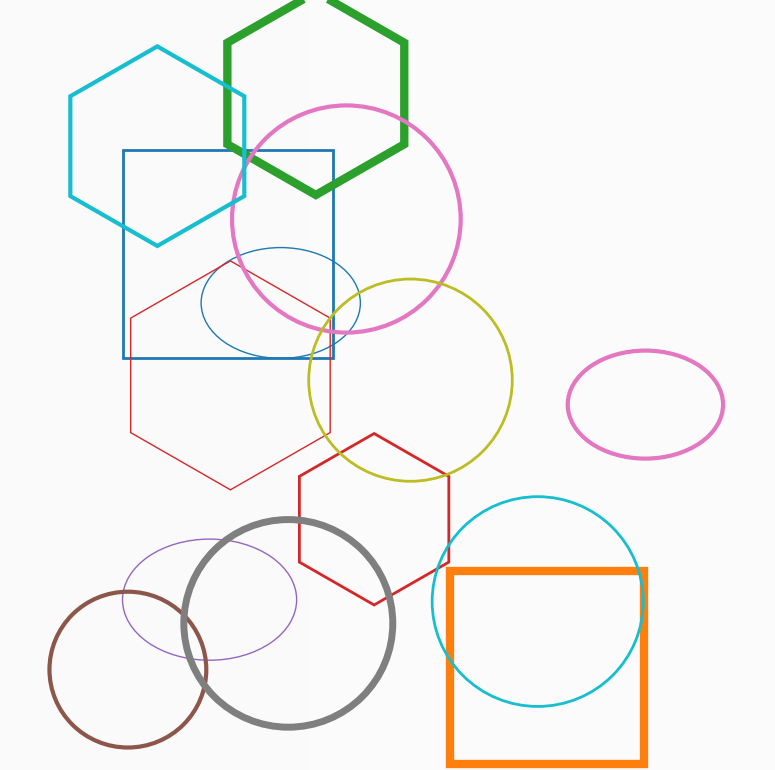[{"shape": "square", "thickness": 1, "radius": 0.68, "center": [0.294, 0.67]}, {"shape": "oval", "thickness": 0.5, "radius": 0.51, "center": [0.362, 0.607]}, {"shape": "square", "thickness": 3, "radius": 0.63, "center": [0.706, 0.134]}, {"shape": "hexagon", "thickness": 3, "radius": 0.66, "center": [0.408, 0.879]}, {"shape": "hexagon", "thickness": 0.5, "radius": 0.74, "center": [0.297, 0.513]}, {"shape": "hexagon", "thickness": 1, "radius": 0.56, "center": [0.483, 0.326]}, {"shape": "oval", "thickness": 0.5, "radius": 0.56, "center": [0.27, 0.221]}, {"shape": "circle", "thickness": 1.5, "radius": 0.51, "center": [0.165, 0.13]}, {"shape": "circle", "thickness": 1.5, "radius": 0.74, "center": [0.447, 0.716]}, {"shape": "oval", "thickness": 1.5, "radius": 0.5, "center": [0.833, 0.475]}, {"shape": "circle", "thickness": 2.5, "radius": 0.67, "center": [0.372, 0.19]}, {"shape": "circle", "thickness": 1, "radius": 0.66, "center": [0.53, 0.506]}, {"shape": "hexagon", "thickness": 1.5, "radius": 0.65, "center": [0.203, 0.81]}, {"shape": "circle", "thickness": 1, "radius": 0.68, "center": [0.694, 0.219]}]